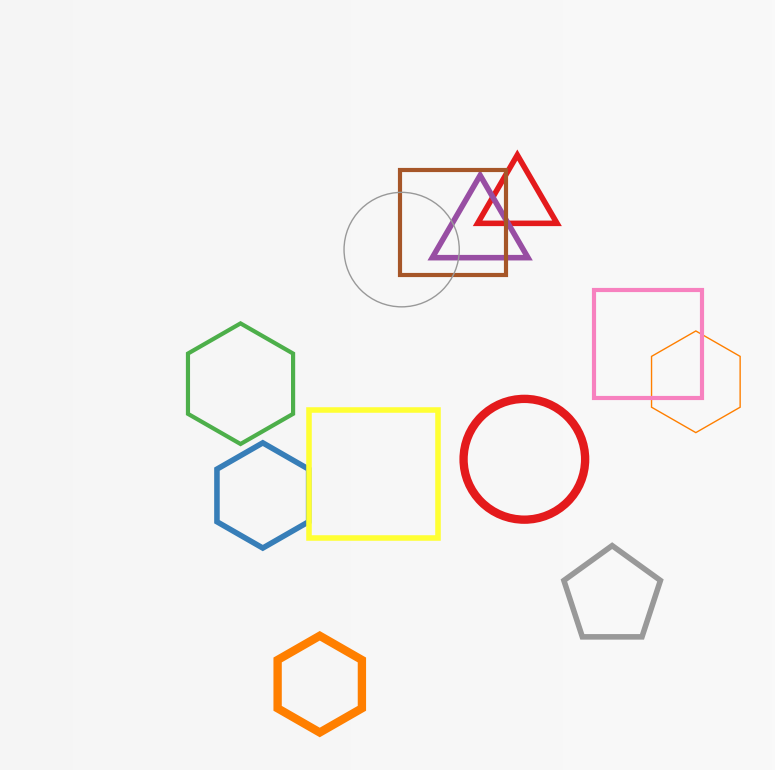[{"shape": "circle", "thickness": 3, "radius": 0.39, "center": [0.677, 0.404]}, {"shape": "triangle", "thickness": 2, "radius": 0.3, "center": [0.668, 0.74]}, {"shape": "hexagon", "thickness": 2, "radius": 0.34, "center": [0.339, 0.357]}, {"shape": "hexagon", "thickness": 1.5, "radius": 0.39, "center": [0.31, 0.502]}, {"shape": "triangle", "thickness": 2, "radius": 0.36, "center": [0.62, 0.701]}, {"shape": "hexagon", "thickness": 3, "radius": 0.31, "center": [0.413, 0.112]}, {"shape": "hexagon", "thickness": 0.5, "radius": 0.33, "center": [0.898, 0.504]}, {"shape": "square", "thickness": 2, "radius": 0.41, "center": [0.482, 0.385]}, {"shape": "square", "thickness": 1.5, "radius": 0.34, "center": [0.585, 0.711]}, {"shape": "square", "thickness": 1.5, "radius": 0.35, "center": [0.836, 0.553]}, {"shape": "circle", "thickness": 0.5, "radius": 0.37, "center": [0.518, 0.676]}, {"shape": "pentagon", "thickness": 2, "radius": 0.33, "center": [0.79, 0.226]}]